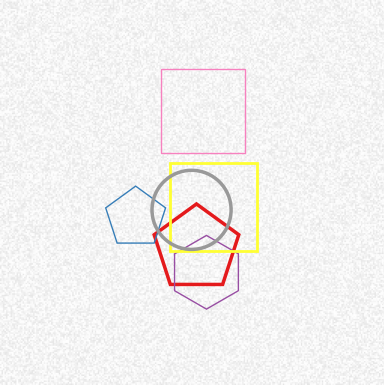[{"shape": "pentagon", "thickness": 2.5, "radius": 0.58, "center": [0.51, 0.355]}, {"shape": "pentagon", "thickness": 1, "radius": 0.41, "center": [0.352, 0.435]}, {"shape": "hexagon", "thickness": 1, "radius": 0.48, "center": [0.536, 0.293]}, {"shape": "square", "thickness": 2, "radius": 0.57, "center": [0.554, 0.463]}, {"shape": "square", "thickness": 1, "radius": 0.55, "center": [0.527, 0.711]}, {"shape": "circle", "thickness": 2.5, "radius": 0.51, "center": [0.498, 0.455]}]